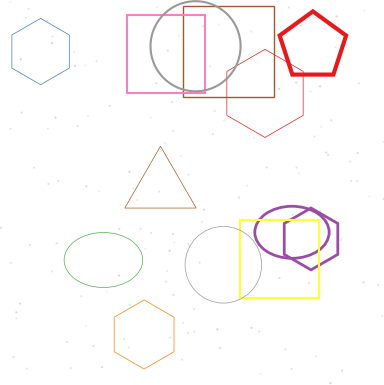[{"shape": "hexagon", "thickness": 0.5, "radius": 0.57, "center": [0.688, 0.757]}, {"shape": "pentagon", "thickness": 3, "radius": 0.45, "center": [0.813, 0.88]}, {"shape": "hexagon", "thickness": 0.5, "radius": 0.43, "center": [0.105, 0.866]}, {"shape": "oval", "thickness": 0.5, "radius": 0.51, "center": [0.269, 0.325]}, {"shape": "oval", "thickness": 2, "radius": 0.48, "center": [0.758, 0.397]}, {"shape": "hexagon", "thickness": 2, "radius": 0.4, "center": [0.808, 0.379]}, {"shape": "hexagon", "thickness": 0.5, "radius": 0.45, "center": [0.374, 0.131]}, {"shape": "square", "thickness": 1.5, "radius": 0.51, "center": [0.726, 0.327]}, {"shape": "triangle", "thickness": 0.5, "radius": 0.54, "center": [0.417, 0.513]}, {"shape": "square", "thickness": 1, "radius": 0.59, "center": [0.593, 0.866]}, {"shape": "square", "thickness": 1.5, "radius": 0.51, "center": [0.431, 0.86]}, {"shape": "circle", "thickness": 0.5, "radius": 0.5, "center": [0.58, 0.312]}, {"shape": "circle", "thickness": 1.5, "radius": 0.58, "center": [0.508, 0.88]}]